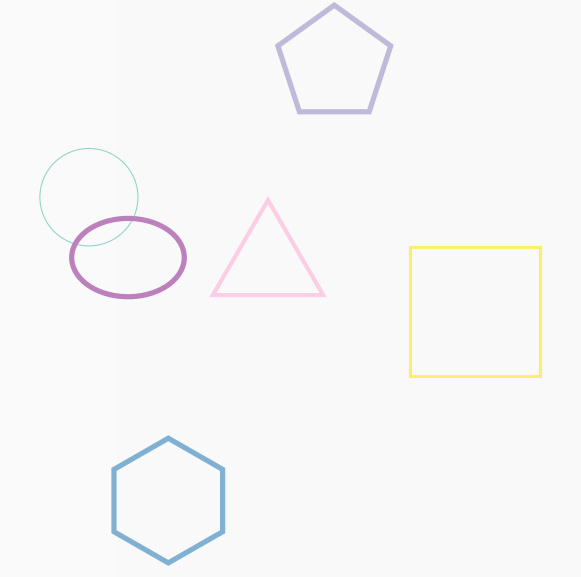[{"shape": "circle", "thickness": 0.5, "radius": 0.42, "center": [0.153, 0.658]}, {"shape": "pentagon", "thickness": 2.5, "radius": 0.51, "center": [0.575, 0.888]}, {"shape": "hexagon", "thickness": 2.5, "radius": 0.54, "center": [0.29, 0.132]}, {"shape": "triangle", "thickness": 2, "radius": 0.55, "center": [0.461, 0.543]}, {"shape": "oval", "thickness": 2.5, "radius": 0.48, "center": [0.22, 0.553]}, {"shape": "square", "thickness": 1.5, "radius": 0.56, "center": [0.817, 0.459]}]